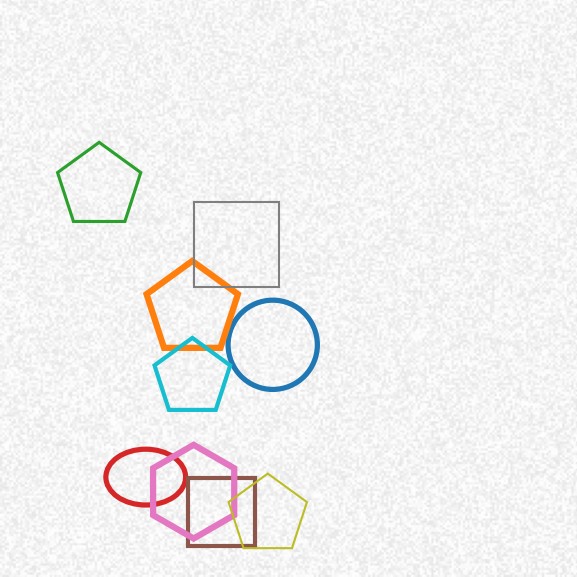[{"shape": "circle", "thickness": 2.5, "radius": 0.39, "center": [0.472, 0.402]}, {"shape": "pentagon", "thickness": 3, "radius": 0.42, "center": [0.333, 0.464]}, {"shape": "pentagon", "thickness": 1.5, "radius": 0.38, "center": [0.172, 0.677]}, {"shape": "oval", "thickness": 2.5, "radius": 0.35, "center": [0.252, 0.173]}, {"shape": "square", "thickness": 2, "radius": 0.29, "center": [0.383, 0.113]}, {"shape": "hexagon", "thickness": 3, "radius": 0.41, "center": [0.335, 0.148]}, {"shape": "square", "thickness": 1, "radius": 0.37, "center": [0.409, 0.576]}, {"shape": "pentagon", "thickness": 1, "radius": 0.36, "center": [0.464, 0.108]}, {"shape": "pentagon", "thickness": 2, "radius": 0.34, "center": [0.333, 0.345]}]